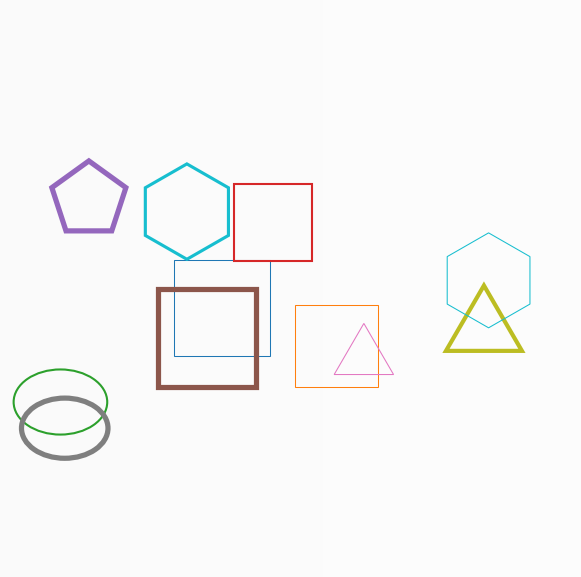[{"shape": "square", "thickness": 0.5, "radius": 0.41, "center": [0.382, 0.466]}, {"shape": "square", "thickness": 0.5, "radius": 0.36, "center": [0.579, 0.4]}, {"shape": "oval", "thickness": 1, "radius": 0.4, "center": [0.104, 0.303]}, {"shape": "square", "thickness": 1, "radius": 0.33, "center": [0.47, 0.614]}, {"shape": "pentagon", "thickness": 2.5, "radius": 0.33, "center": [0.153, 0.654]}, {"shape": "square", "thickness": 2.5, "radius": 0.42, "center": [0.356, 0.414]}, {"shape": "triangle", "thickness": 0.5, "radius": 0.3, "center": [0.626, 0.38]}, {"shape": "oval", "thickness": 2.5, "radius": 0.37, "center": [0.111, 0.258]}, {"shape": "triangle", "thickness": 2, "radius": 0.38, "center": [0.833, 0.429]}, {"shape": "hexagon", "thickness": 0.5, "radius": 0.41, "center": [0.841, 0.514]}, {"shape": "hexagon", "thickness": 1.5, "radius": 0.41, "center": [0.322, 0.633]}]